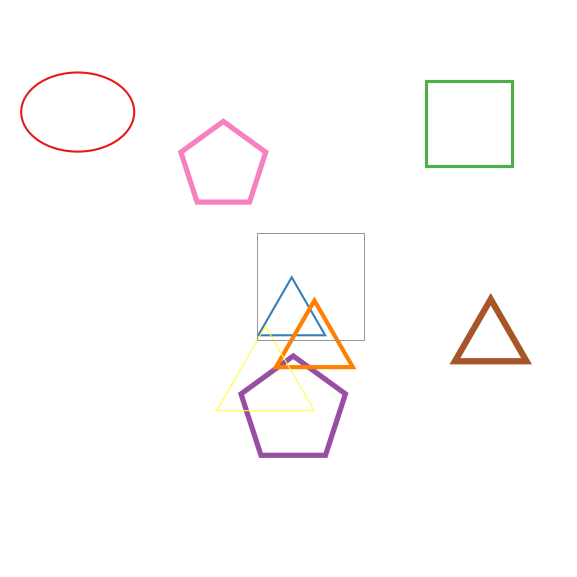[{"shape": "oval", "thickness": 1, "radius": 0.49, "center": [0.135, 0.805]}, {"shape": "triangle", "thickness": 1, "radius": 0.33, "center": [0.505, 0.452]}, {"shape": "square", "thickness": 1.5, "radius": 0.37, "center": [0.812, 0.785]}, {"shape": "pentagon", "thickness": 2.5, "radius": 0.48, "center": [0.508, 0.288]}, {"shape": "triangle", "thickness": 2, "radius": 0.38, "center": [0.544, 0.402]}, {"shape": "triangle", "thickness": 0.5, "radius": 0.49, "center": [0.46, 0.337]}, {"shape": "triangle", "thickness": 3, "radius": 0.36, "center": [0.85, 0.409]}, {"shape": "pentagon", "thickness": 2.5, "radius": 0.39, "center": [0.387, 0.712]}, {"shape": "square", "thickness": 0.5, "radius": 0.46, "center": [0.538, 0.503]}]